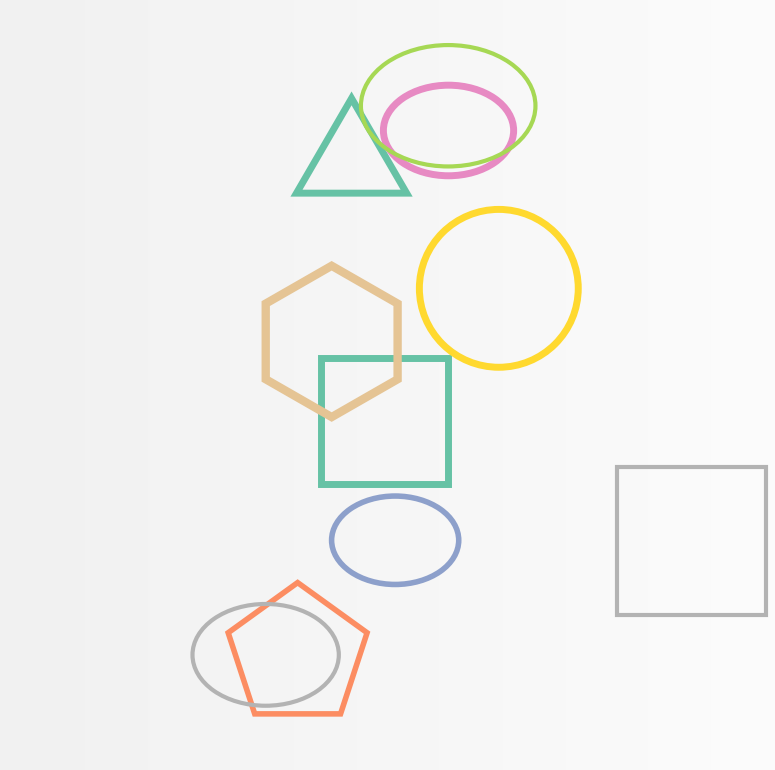[{"shape": "square", "thickness": 2.5, "radius": 0.41, "center": [0.496, 0.453]}, {"shape": "triangle", "thickness": 2.5, "radius": 0.41, "center": [0.454, 0.79]}, {"shape": "pentagon", "thickness": 2, "radius": 0.47, "center": [0.384, 0.149]}, {"shape": "oval", "thickness": 2, "radius": 0.41, "center": [0.51, 0.298]}, {"shape": "oval", "thickness": 2.5, "radius": 0.42, "center": [0.579, 0.831]}, {"shape": "oval", "thickness": 1.5, "radius": 0.56, "center": [0.578, 0.863]}, {"shape": "circle", "thickness": 2.5, "radius": 0.51, "center": [0.644, 0.626]}, {"shape": "hexagon", "thickness": 3, "radius": 0.49, "center": [0.428, 0.557]}, {"shape": "square", "thickness": 1.5, "radius": 0.48, "center": [0.892, 0.297]}, {"shape": "oval", "thickness": 1.5, "radius": 0.47, "center": [0.343, 0.15]}]